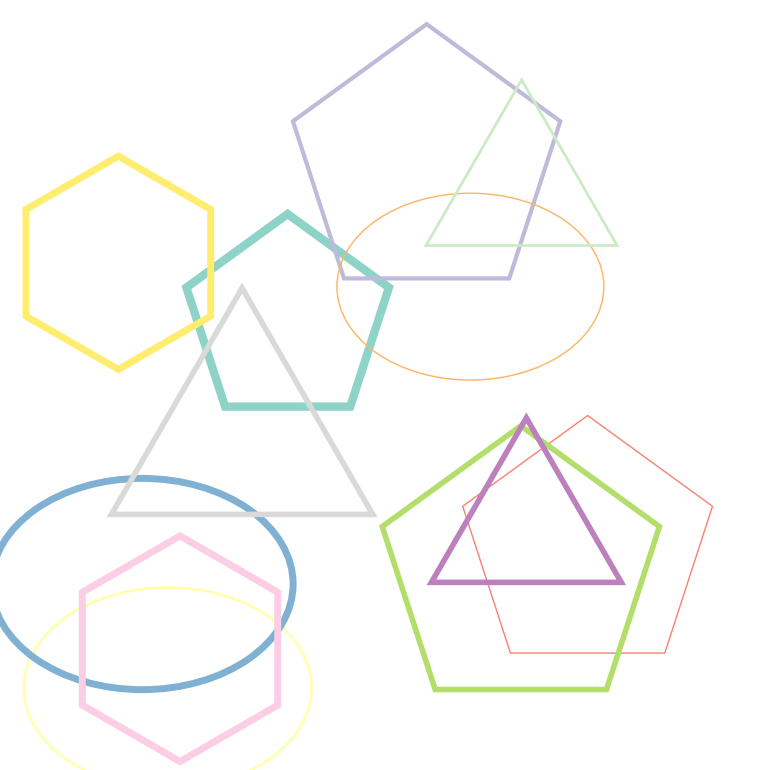[{"shape": "pentagon", "thickness": 3, "radius": 0.69, "center": [0.374, 0.584]}, {"shape": "oval", "thickness": 1, "radius": 0.93, "center": [0.218, 0.106]}, {"shape": "pentagon", "thickness": 1.5, "radius": 0.91, "center": [0.554, 0.786]}, {"shape": "pentagon", "thickness": 0.5, "radius": 0.85, "center": [0.763, 0.29]}, {"shape": "oval", "thickness": 2.5, "radius": 0.98, "center": [0.185, 0.242]}, {"shape": "oval", "thickness": 0.5, "radius": 0.87, "center": [0.611, 0.628]}, {"shape": "pentagon", "thickness": 2, "radius": 0.95, "center": [0.676, 0.258]}, {"shape": "hexagon", "thickness": 2.5, "radius": 0.73, "center": [0.234, 0.158]}, {"shape": "triangle", "thickness": 2, "radius": 0.98, "center": [0.314, 0.43]}, {"shape": "triangle", "thickness": 2, "radius": 0.71, "center": [0.684, 0.315]}, {"shape": "triangle", "thickness": 1, "radius": 0.72, "center": [0.677, 0.753]}, {"shape": "hexagon", "thickness": 2.5, "radius": 0.69, "center": [0.154, 0.659]}]